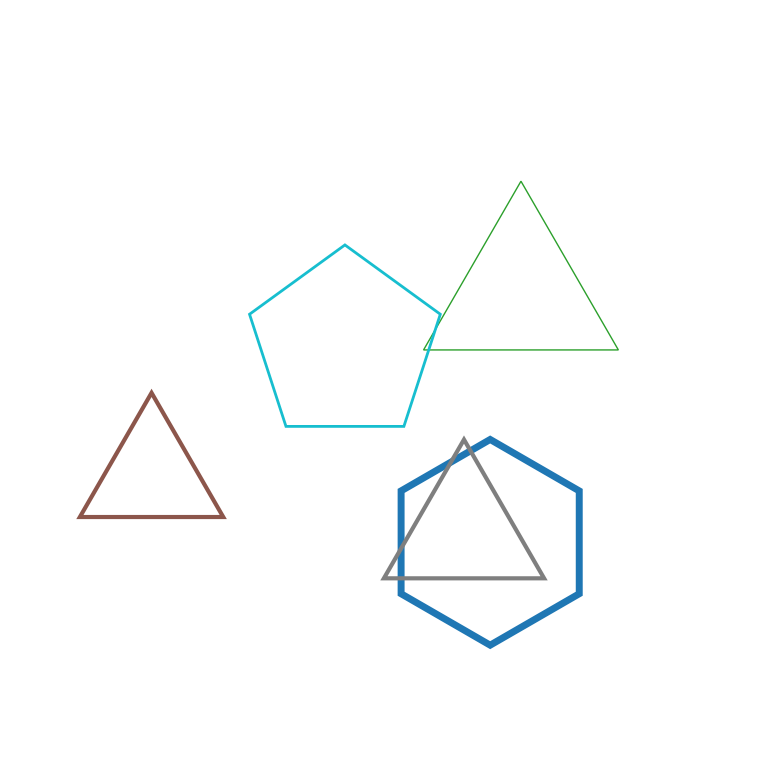[{"shape": "hexagon", "thickness": 2.5, "radius": 0.67, "center": [0.637, 0.296]}, {"shape": "triangle", "thickness": 0.5, "radius": 0.73, "center": [0.677, 0.619]}, {"shape": "triangle", "thickness": 1.5, "radius": 0.54, "center": [0.197, 0.382]}, {"shape": "triangle", "thickness": 1.5, "radius": 0.6, "center": [0.603, 0.309]}, {"shape": "pentagon", "thickness": 1, "radius": 0.65, "center": [0.448, 0.552]}]